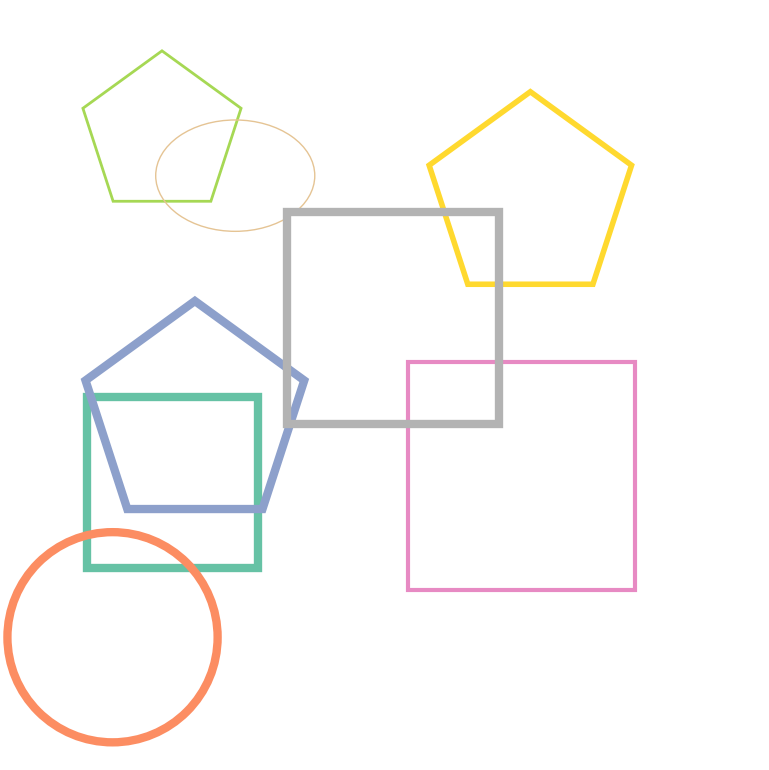[{"shape": "square", "thickness": 3, "radius": 0.55, "center": [0.224, 0.373]}, {"shape": "circle", "thickness": 3, "radius": 0.68, "center": [0.146, 0.172]}, {"shape": "pentagon", "thickness": 3, "radius": 0.75, "center": [0.253, 0.46]}, {"shape": "square", "thickness": 1.5, "radius": 0.74, "center": [0.677, 0.382]}, {"shape": "pentagon", "thickness": 1, "radius": 0.54, "center": [0.21, 0.826]}, {"shape": "pentagon", "thickness": 2, "radius": 0.69, "center": [0.689, 0.743]}, {"shape": "oval", "thickness": 0.5, "radius": 0.52, "center": [0.306, 0.772]}, {"shape": "square", "thickness": 3, "radius": 0.69, "center": [0.51, 0.587]}]